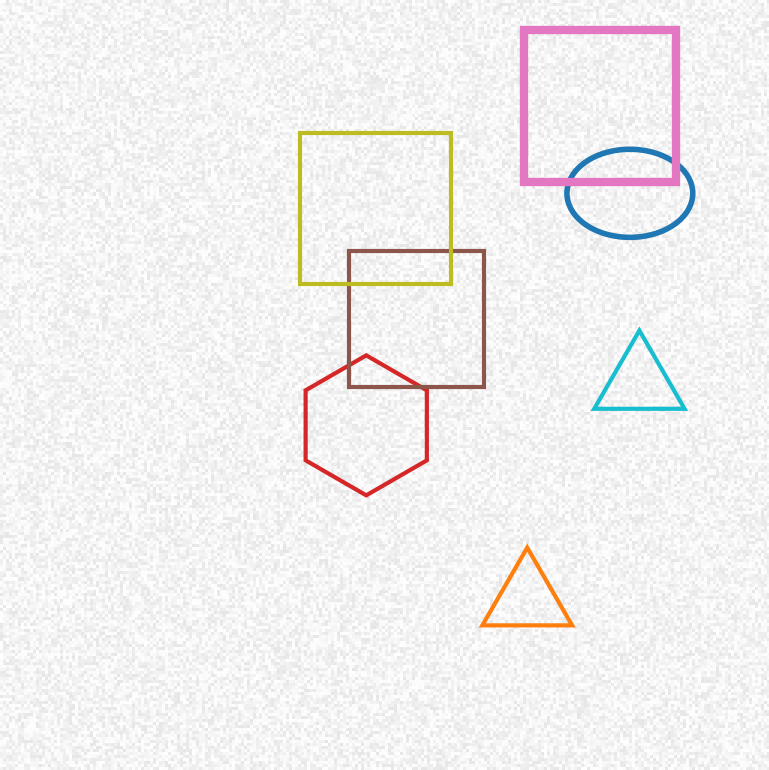[{"shape": "oval", "thickness": 2, "radius": 0.41, "center": [0.818, 0.749]}, {"shape": "triangle", "thickness": 1.5, "radius": 0.34, "center": [0.685, 0.222]}, {"shape": "hexagon", "thickness": 1.5, "radius": 0.45, "center": [0.476, 0.448]}, {"shape": "square", "thickness": 1.5, "radius": 0.44, "center": [0.541, 0.586]}, {"shape": "square", "thickness": 3, "radius": 0.49, "center": [0.779, 0.863]}, {"shape": "square", "thickness": 1.5, "radius": 0.49, "center": [0.488, 0.729]}, {"shape": "triangle", "thickness": 1.5, "radius": 0.34, "center": [0.83, 0.503]}]